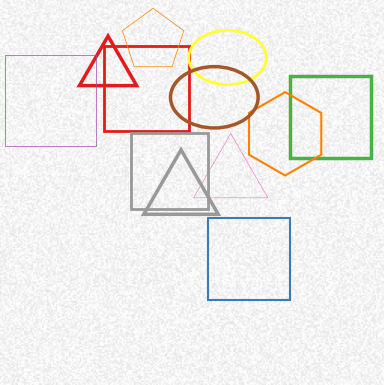[{"shape": "triangle", "thickness": 2.5, "radius": 0.43, "center": [0.281, 0.82]}, {"shape": "square", "thickness": 2, "radius": 0.55, "center": [0.381, 0.769]}, {"shape": "square", "thickness": 1.5, "radius": 0.53, "center": [0.646, 0.327]}, {"shape": "square", "thickness": 2.5, "radius": 0.53, "center": [0.858, 0.695]}, {"shape": "square", "thickness": 0.5, "radius": 0.59, "center": [0.131, 0.739]}, {"shape": "hexagon", "thickness": 1.5, "radius": 0.54, "center": [0.741, 0.652]}, {"shape": "pentagon", "thickness": 0.5, "radius": 0.42, "center": [0.398, 0.895]}, {"shape": "oval", "thickness": 2, "radius": 0.5, "center": [0.591, 0.851]}, {"shape": "oval", "thickness": 2.5, "radius": 0.57, "center": [0.557, 0.747]}, {"shape": "triangle", "thickness": 0.5, "radius": 0.56, "center": [0.599, 0.542]}, {"shape": "square", "thickness": 2, "radius": 0.5, "center": [0.44, 0.556]}, {"shape": "triangle", "thickness": 2.5, "radius": 0.56, "center": [0.47, 0.499]}]